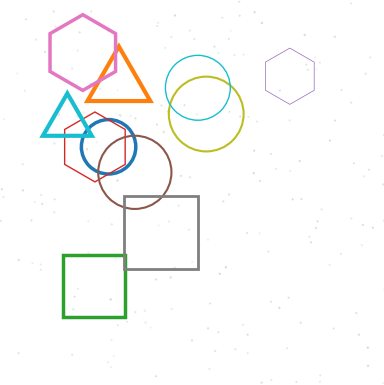[{"shape": "circle", "thickness": 2.5, "radius": 0.35, "center": [0.282, 0.619]}, {"shape": "triangle", "thickness": 3, "radius": 0.47, "center": [0.309, 0.785]}, {"shape": "square", "thickness": 2.5, "radius": 0.4, "center": [0.244, 0.258]}, {"shape": "hexagon", "thickness": 1, "radius": 0.45, "center": [0.247, 0.618]}, {"shape": "hexagon", "thickness": 0.5, "radius": 0.37, "center": [0.753, 0.802]}, {"shape": "circle", "thickness": 1.5, "radius": 0.48, "center": [0.35, 0.552]}, {"shape": "hexagon", "thickness": 2.5, "radius": 0.49, "center": [0.215, 0.863]}, {"shape": "square", "thickness": 2, "radius": 0.48, "center": [0.419, 0.397]}, {"shape": "circle", "thickness": 1.5, "radius": 0.49, "center": [0.536, 0.704]}, {"shape": "triangle", "thickness": 3, "radius": 0.37, "center": [0.175, 0.684]}, {"shape": "circle", "thickness": 1, "radius": 0.42, "center": [0.514, 0.772]}]